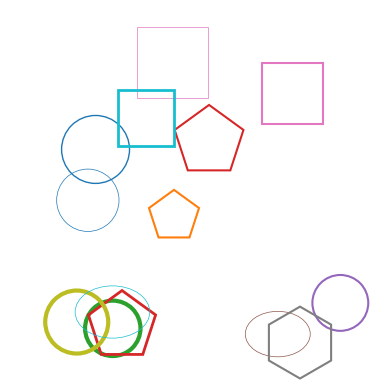[{"shape": "circle", "thickness": 0.5, "radius": 0.4, "center": [0.228, 0.48]}, {"shape": "circle", "thickness": 1, "radius": 0.44, "center": [0.248, 0.612]}, {"shape": "pentagon", "thickness": 1.5, "radius": 0.34, "center": [0.452, 0.439]}, {"shape": "circle", "thickness": 3, "radius": 0.36, "center": [0.293, 0.147]}, {"shape": "pentagon", "thickness": 1.5, "radius": 0.47, "center": [0.543, 0.633]}, {"shape": "pentagon", "thickness": 2, "radius": 0.46, "center": [0.317, 0.154]}, {"shape": "circle", "thickness": 1.5, "radius": 0.36, "center": [0.884, 0.213]}, {"shape": "oval", "thickness": 0.5, "radius": 0.42, "center": [0.721, 0.132]}, {"shape": "square", "thickness": 1.5, "radius": 0.39, "center": [0.76, 0.758]}, {"shape": "square", "thickness": 0.5, "radius": 0.46, "center": [0.449, 0.838]}, {"shape": "hexagon", "thickness": 1.5, "radius": 0.47, "center": [0.779, 0.11]}, {"shape": "circle", "thickness": 3, "radius": 0.41, "center": [0.199, 0.164]}, {"shape": "square", "thickness": 2, "radius": 0.37, "center": [0.379, 0.693]}, {"shape": "oval", "thickness": 0.5, "radius": 0.48, "center": [0.292, 0.19]}]